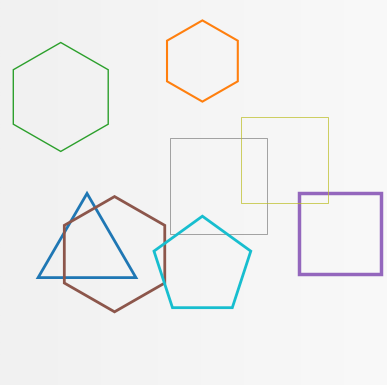[{"shape": "triangle", "thickness": 2, "radius": 0.73, "center": [0.225, 0.352]}, {"shape": "hexagon", "thickness": 1.5, "radius": 0.53, "center": [0.522, 0.842]}, {"shape": "hexagon", "thickness": 1, "radius": 0.71, "center": [0.157, 0.748]}, {"shape": "square", "thickness": 2.5, "radius": 0.53, "center": [0.878, 0.394]}, {"shape": "hexagon", "thickness": 2, "radius": 0.75, "center": [0.296, 0.34]}, {"shape": "square", "thickness": 0.5, "radius": 0.62, "center": [0.564, 0.517]}, {"shape": "square", "thickness": 0.5, "radius": 0.56, "center": [0.733, 0.585]}, {"shape": "pentagon", "thickness": 2, "radius": 0.66, "center": [0.522, 0.307]}]